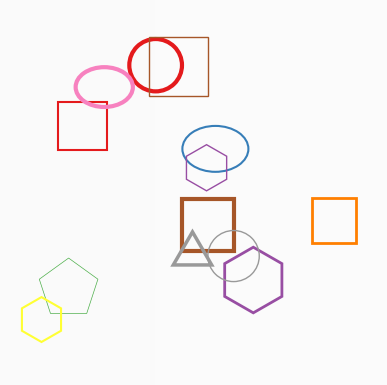[{"shape": "square", "thickness": 1.5, "radius": 0.31, "center": [0.213, 0.672]}, {"shape": "circle", "thickness": 3, "radius": 0.34, "center": [0.402, 0.831]}, {"shape": "oval", "thickness": 1.5, "radius": 0.43, "center": [0.556, 0.613]}, {"shape": "pentagon", "thickness": 0.5, "radius": 0.4, "center": [0.177, 0.25]}, {"shape": "hexagon", "thickness": 1, "radius": 0.3, "center": [0.533, 0.564]}, {"shape": "hexagon", "thickness": 2, "radius": 0.43, "center": [0.654, 0.273]}, {"shape": "square", "thickness": 2, "radius": 0.29, "center": [0.861, 0.427]}, {"shape": "hexagon", "thickness": 1.5, "radius": 0.29, "center": [0.107, 0.17]}, {"shape": "square", "thickness": 1, "radius": 0.38, "center": [0.46, 0.828]}, {"shape": "square", "thickness": 3, "radius": 0.33, "center": [0.536, 0.416]}, {"shape": "oval", "thickness": 3, "radius": 0.37, "center": [0.269, 0.774]}, {"shape": "circle", "thickness": 1, "radius": 0.33, "center": [0.603, 0.335]}, {"shape": "triangle", "thickness": 2.5, "radius": 0.29, "center": [0.497, 0.34]}]